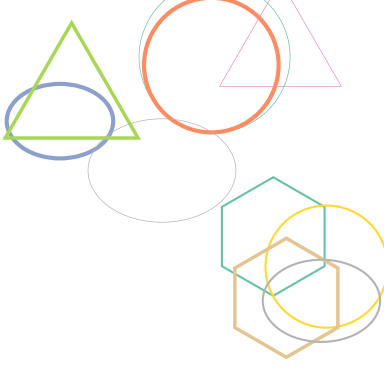[{"shape": "hexagon", "thickness": 1.5, "radius": 0.77, "center": [0.71, 0.386]}, {"shape": "circle", "thickness": 0.5, "radius": 0.98, "center": [0.557, 0.852]}, {"shape": "circle", "thickness": 3, "radius": 0.87, "center": [0.549, 0.831]}, {"shape": "oval", "thickness": 3, "radius": 0.69, "center": [0.156, 0.685]}, {"shape": "triangle", "thickness": 0.5, "radius": 0.91, "center": [0.728, 0.867]}, {"shape": "triangle", "thickness": 2.5, "radius": 1.0, "center": [0.186, 0.741]}, {"shape": "circle", "thickness": 1.5, "radius": 0.79, "center": [0.848, 0.308]}, {"shape": "hexagon", "thickness": 2.5, "radius": 0.77, "center": [0.744, 0.227]}, {"shape": "oval", "thickness": 1.5, "radius": 0.76, "center": [0.835, 0.219]}, {"shape": "oval", "thickness": 0.5, "radius": 0.96, "center": [0.421, 0.557]}]